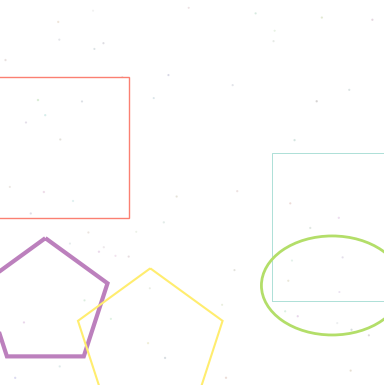[{"shape": "square", "thickness": 0.5, "radius": 0.96, "center": [0.899, 0.41]}, {"shape": "square", "thickness": 1, "radius": 0.92, "center": [0.151, 0.616]}, {"shape": "oval", "thickness": 2, "radius": 0.92, "center": [0.863, 0.259]}, {"shape": "pentagon", "thickness": 3, "radius": 0.85, "center": [0.118, 0.212]}, {"shape": "pentagon", "thickness": 1.5, "radius": 0.99, "center": [0.39, 0.106]}]